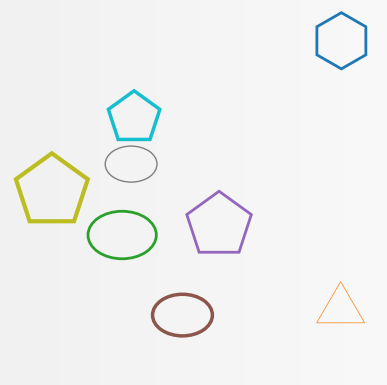[{"shape": "hexagon", "thickness": 2, "radius": 0.36, "center": [0.881, 0.894]}, {"shape": "triangle", "thickness": 0.5, "radius": 0.36, "center": [0.879, 0.197]}, {"shape": "oval", "thickness": 2, "radius": 0.44, "center": [0.315, 0.39]}, {"shape": "pentagon", "thickness": 2, "radius": 0.44, "center": [0.565, 0.416]}, {"shape": "oval", "thickness": 2.5, "radius": 0.39, "center": [0.471, 0.182]}, {"shape": "oval", "thickness": 1, "radius": 0.33, "center": [0.338, 0.574]}, {"shape": "pentagon", "thickness": 3, "radius": 0.49, "center": [0.134, 0.504]}, {"shape": "pentagon", "thickness": 2.5, "radius": 0.35, "center": [0.346, 0.694]}]